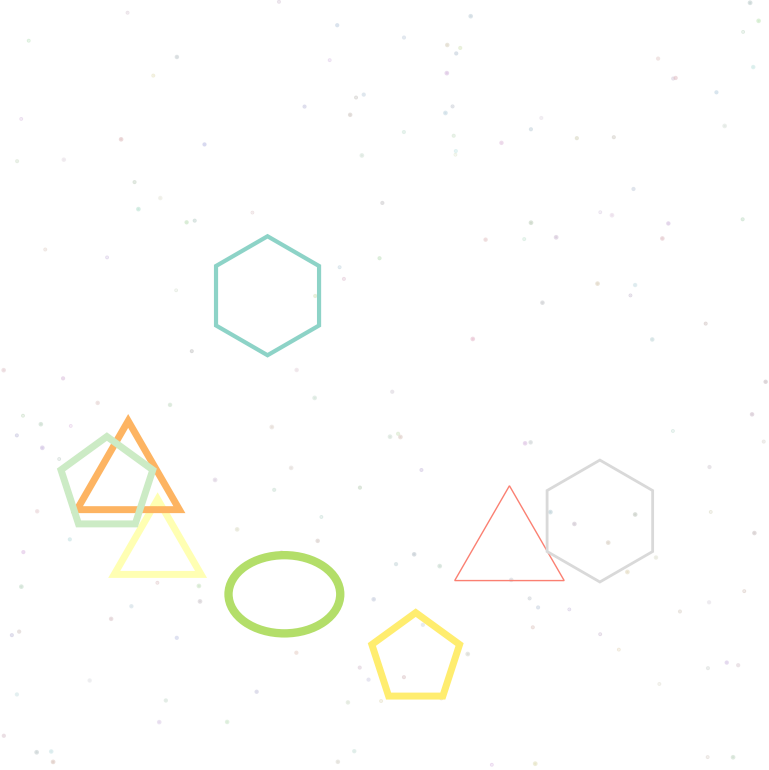[{"shape": "hexagon", "thickness": 1.5, "radius": 0.39, "center": [0.347, 0.616]}, {"shape": "triangle", "thickness": 2.5, "radius": 0.33, "center": [0.205, 0.287]}, {"shape": "triangle", "thickness": 0.5, "radius": 0.41, "center": [0.662, 0.287]}, {"shape": "triangle", "thickness": 2.5, "radius": 0.38, "center": [0.166, 0.377]}, {"shape": "oval", "thickness": 3, "radius": 0.36, "center": [0.369, 0.228]}, {"shape": "hexagon", "thickness": 1, "radius": 0.4, "center": [0.779, 0.323]}, {"shape": "pentagon", "thickness": 2.5, "radius": 0.31, "center": [0.139, 0.37]}, {"shape": "pentagon", "thickness": 2.5, "radius": 0.3, "center": [0.54, 0.144]}]